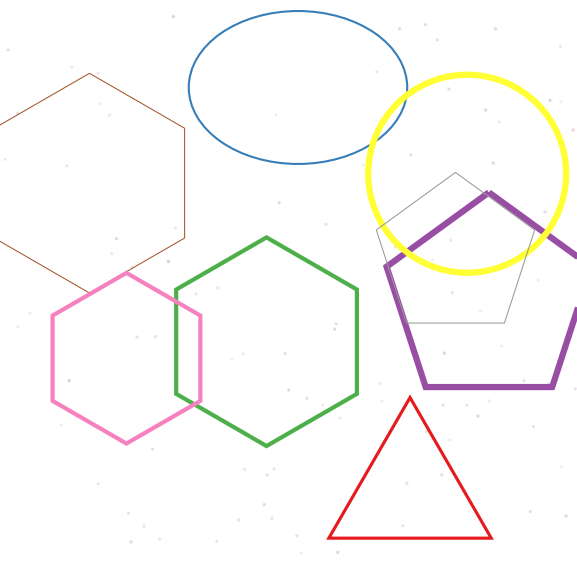[{"shape": "triangle", "thickness": 1.5, "radius": 0.81, "center": [0.71, 0.148]}, {"shape": "oval", "thickness": 1, "radius": 0.95, "center": [0.516, 0.848]}, {"shape": "hexagon", "thickness": 2, "radius": 0.9, "center": [0.462, 0.407]}, {"shape": "pentagon", "thickness": 3, "radius": 0.93, "center": [0.847, 0.48]}, {"shape": "circle", "thickness": 3, "radius": 0.86, "center": [0.809, 0.698]}, {"shape": "hexagon", "thickness": 0.5, "radius": 0.95, "center": [0.155, 0.682]}, {"shape": "hexagon", "thickness": 2, "radius": 0.74, "center": [0.219, 0.379]}, {"shape": "pentagon", "thickness": 0.5, "radius": 0.72, "center": [0.789, 0.556]}]